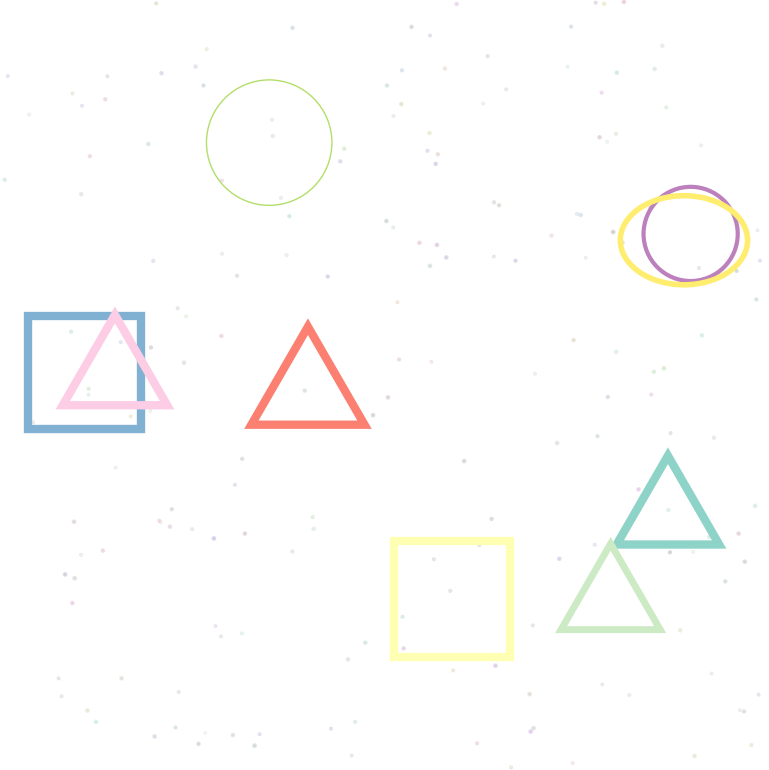[{"shape": "triangle", "thickness": 3, "radius": 0.38, "center": [0.867, 0.331]}, {"shape": "square", "thickness": 3, "radius": 0.38, "center": [0.587, 0.222]}, {"shape": "triangle", "thickness": 3, "radius": 0.42, "center": [0.4, 0.491]}, {"shape": "square", "thickness": 3, "radius": 0.37, "center": [0.11, 0.516]}, {"shape": "circle", "thickness": 0.5, "radius": 0.41, "center": [0.35, 0.815]}, {"shape": "triangle", "thickness": 3, "radius": 0.39, "center": [0.149, 0.513]}, {"shape": "circle", "thickness": 1.5, "radius": 0.31, "center": [0.897, 0.696]}, {"shape": "triangle", "thickness": 2.5, "radius": 0.37, "center": [0.793, 0.22]}, {"shape": "oval", "thickness": 2, "radius": 0.41, "center": [0.888, 0.688]}]